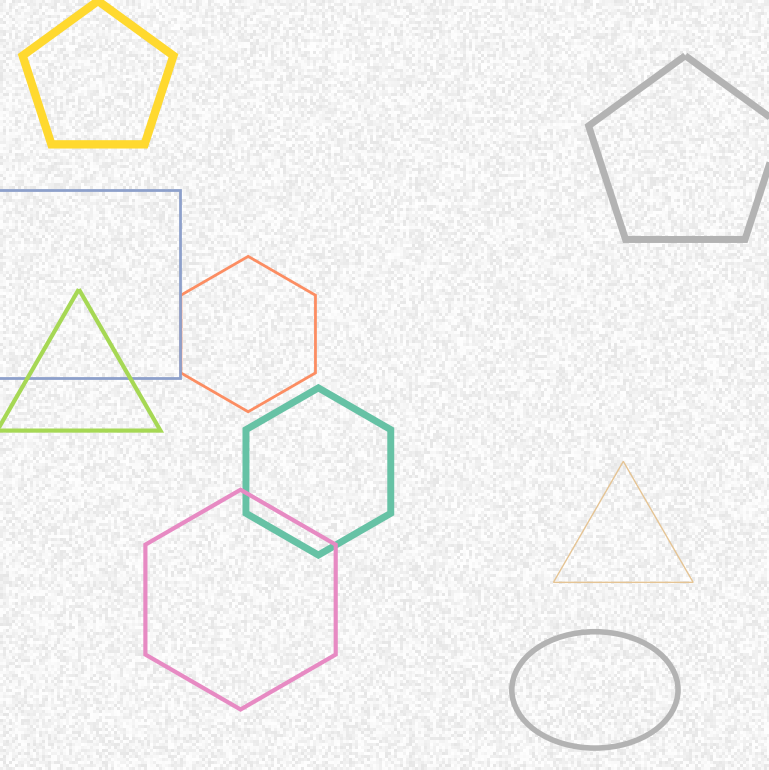[{"shape": "hexagon", "thickness": 2.5, "radius": 0.54, "center": [0.413, 0.388]}, {"shape": "hexagon", "thickness": 1, "radius": 0.5, "center": [0.322, 0.566]}, {"shape": "square", "thickness": 1, "radius": 0.61, "center": [0.112, 0.631]}, {"shape": "hexagon", "thickness": 1.5, "radius": 0.71, "center": [0.312, 0.221]}, {"shape": "triangle", "thickness": 1.5, "radius": 0.61, "center": [0.102, 0.502]}, {"shape": "pentagon", "thickness": 3, "radius": 0.51, "center": [0.127, 0.896]}, {"shape": "triangle", "thickness": 0.5, "radius": 0.52, "center": [0.809, 0.296]}, {"shape": "pentagon", "thickness": 2.5, "radius": 0.66, "center": [0.89, 0.796]}, {"shape": "oval", "thickness": 2, "radius": 0.54, "center": [0.773, 0.104]}]